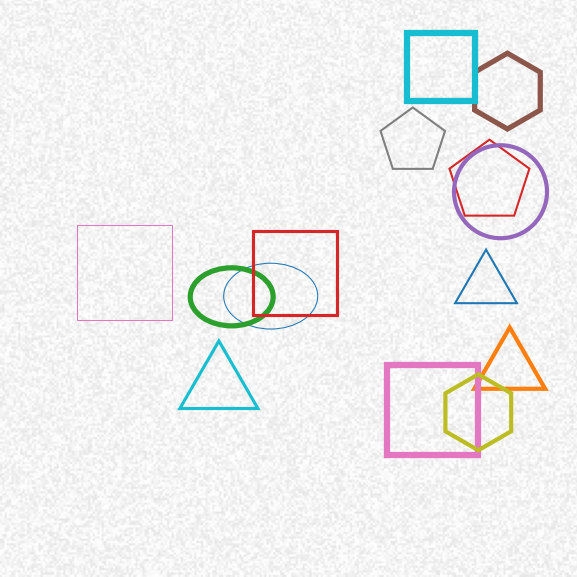[{"shape": "oval", "thickness": 0.5, "radius": 0.41, "center": [0.469, 0.486]}, {"shape": "triangle", "thickness": 1, "radius": 0.31, "center": [0.842, 0.505]}, {"shape": "triangle", "thickness": 2, "radius": 0.35, "center": [0.883, 0.361]}, {"shape": "oval", "thickness": 2.5, "radius": 0.36, "center": [0.401, 0.485]}, {"shape": "pentagon", "thickness": 1, "radius": 0.36, "center": [0.848, 0.685]}, {"shape": "square", "thickness": 1.5, "radius": 0.36, "center": [0.511, 0.526]}, {"shape": "circle", "thickness": 2, "radius": 0.4, "center": [0.867, 0.667]}, {"shape": "hexagon", "thickness": 2.5, "radius": 0.33, "center": [0.879, 0.841]}, {"shape": "square", "thickness": 0.5, "radius": 0.41, "center": [0.215, 0.527]}, {"shape": "square", "thickness": 3, "radius": 0.39, "center": [0.748, 0.289]}, {"shape": "pentagon", "thickness": 1, "radius": 0.29, "center": [0.715, 0.754]}, {"shape": "hexagon", "thickness": 2, "radius": 0.33, "center": [0.828, 0.285]}, {"shape": "triangle", "thickness": 1.5, "radius": 0.39, "center": [0.379, 0.331]}, {"shape": "square", "thickness": 3, "radius": 0.29, "center": [0.764, 0.884]}]